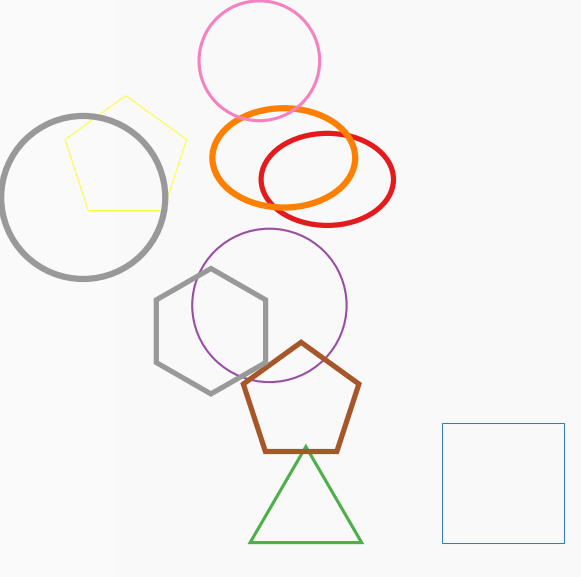[{"shape": "oval", "thickness": 2.5, "radius": 0.57, "center": [0.563, 0.689]}, {"shape": "square", "thickness": 0.5, "radius": 0.52, "center": [0.866, 0.163]}, {"shape": "triangle", "thickness": 1.5, "radius": 0.55, "center": [0.526, 0.115]}, {"shape": "circle", "thickness": 1, "radius": 0.66, "center": [0.463, 0.47]}, {"shape": "oval", "thickness": 3, "radius": 0.61, "center": [0.488, 0.726]}, {"shape": "pentagon", "thickness": 0.5, "radius": 0.55, "center": [0.216, 0.724]}, {"shape": "pentagon", "thickness": 2.5, "radius": 0.52, "center": [0.518, 0.302]}, {"shape": "circle", "thickness": 1.5, "radius": 0.52, "center": [0.446, 0.894]}, {"shape": "circle", "thickness": 3, "radius": 0.71, "center": [0.143, 0.657]}, {"shape": "hexagon", "thickness": 2.5, "radius": 0.54, "center": [0.363, 0.426]}]